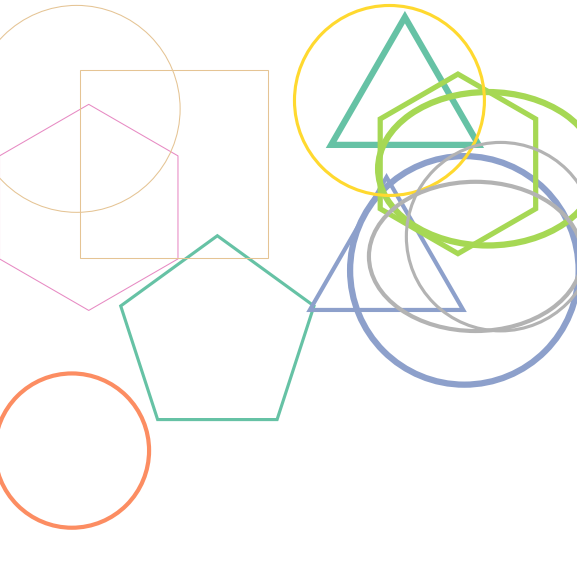[{"shape": "pentagon", "thickness": 1.5, "radius": 0.88, "center": [0.376, 0.415]}, {"shape": "triangle", "thickness": 3, "radius": 0.74, "center": [0.701, 0.822]}, {"shape": "circle", "thickness": 2, "radius": 0.67, "center": [0.125, 0.219]}, {"shape": "triangle", "thickness": 2, "radius": 0.77, "center": [0.669, 0.539]}, {"shape": "circle", "thickness": 3, "radius": 0.99, "center": [0.804, 0.531]}, {"shape": "hexagon", "thickness": 0.5, "radius": 0.89, "center": [0.154, 0.64]}, {"shape": "hexagon", "thickness": 2.5, "radius": 0.78, "center": [0.793, 0.715]}, {"shape": "oval", "thickness": 3, "radius": 0.95, "center": [0.844, 0.707]}, {"shape": "circle", "thickness": 1.5, "radius": 0.82, "center": [0.674, 0.825]}, {"shape": "square", "thickness": 0.5, "radius": 0.81, "center": [0.301, 0.714]}, {"shape": "circle", "thickness": 0.5, "radius": 0.9, "center": [0.133, 0.811]}, {"shape": "circle", "thickness": 1.5, "radius": 0.82, "center": [0.867, 0.589]}, {"shape": "oval", "thickness": 2, "radius": 0.92, "center": [0.823, 0.555]}]